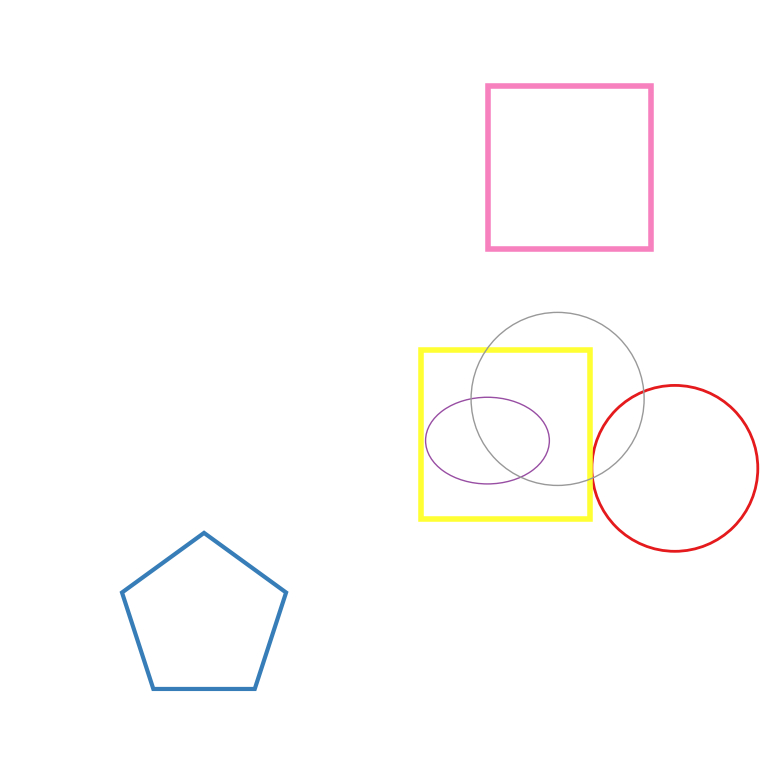[{"shape": "circle", "thickness": 1, "radius": 0.54, "center": [0.876, 0.392]}, {"shape": "pentagon", "thickness": 1.5, "radius": 0.56, "center": [0.265, 0.196]}, {"shape": "oval", "thickness": 0.5, "radius": 0.4, "center": [0.633, 0.428]}, {"shape": "square", "thickness": 2, "radius": 0.55, "center": [0.657, 0.435]}, {"shape": "square", "thickness": 2, "radius": 0.53, "center": [0.74, 0.782]}, {"shape": "circle", "thickness": 0.5, "radius": 0.56, "center": [0.724, 0.482]}]